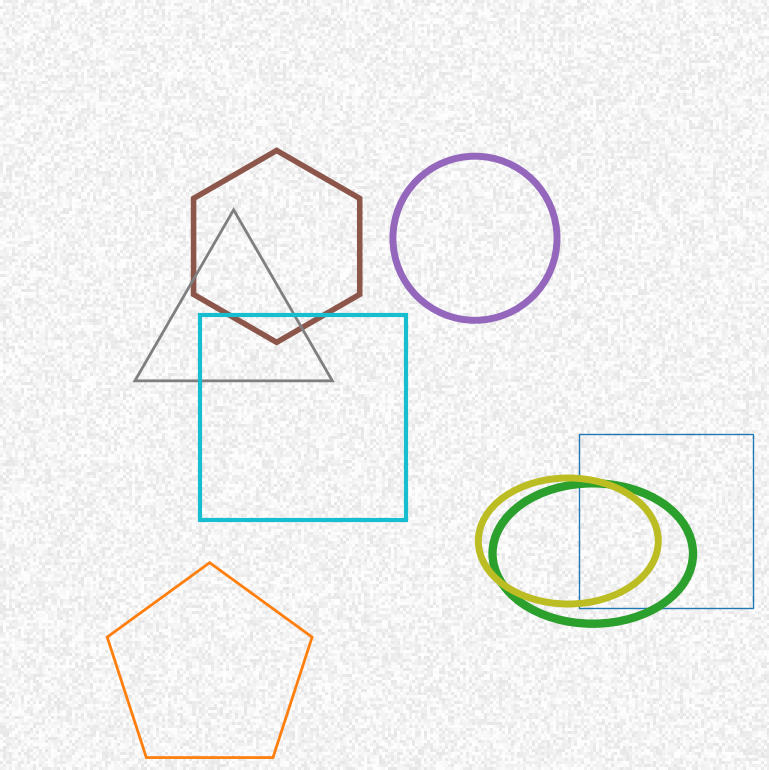[{"shape": "square", "thickness": 0.5, "radius": 0.56, "center": [0.865, 0.323]}, {"shape": "pentagon", "thickness": 1, "radius": 0.7, "center": [0.272, 0.129]}, {"shape": "oval", "thickness": 3, "radius": 0.65, "center": [0.77, 0.281]}, {"shape": "circle", "thickness": 2.5, "radius": 0.53, "center": [0.617, 0.691]}, {"shape": "hexagon", "thickness": 2, "radius": 0.62, "center": [0.359, 0.68]}, {"shape": "triangle", "thickness": 1, "radius": 0.74, "center": [0.303, 0.579]}, {"shape": "oval", "thickness": 2.5, "radius": 0.58, "center": [0.738, 0.297]}, {"shape": "square", "thickness": 1.5, "radius": 0.67, "center": [0.393, 0.458]}]